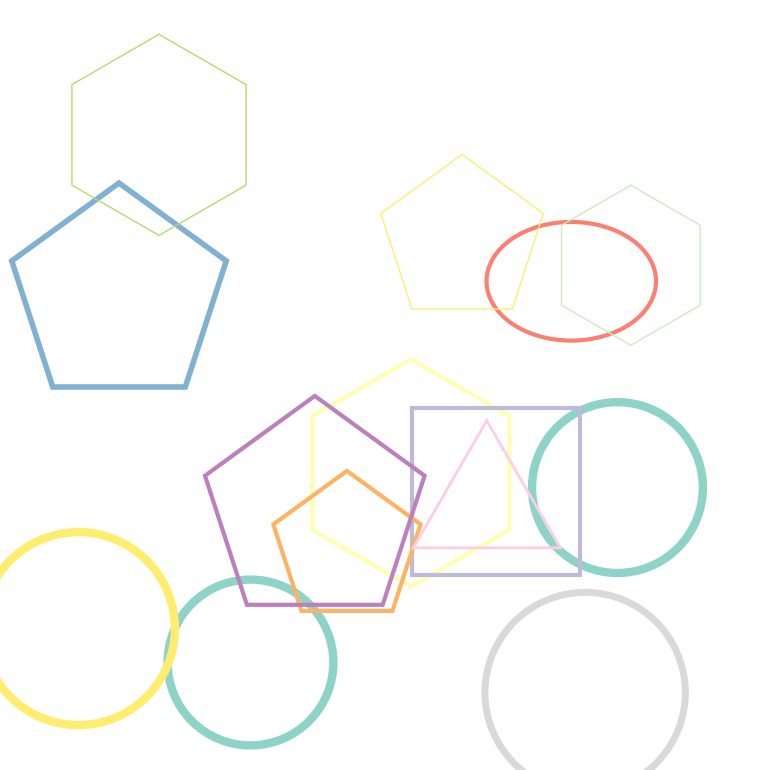[{"shape": "circle", "thickness": 3, "radius": 0.55, "center": [0.802, 0.367]}, {"shape": "circle", "thickness": 3, "radius": 0.54, "center": [0.325, 0.14]}, {"shape": "hexagon", "thickness": 1.5, "radius": 0.74, "center": [0.534, 0.386]}, {"shape": "square", "thickness": 1.5, "radius": 0.54, "center": [0.644, 0.362]}, {"shape": "oval", "thickness": 1.5, "radius": 0.55, "center": [0.742, 0.635]}, {"shape": "pentagon", "thickness": 2, "radius": 0.73, "center": [0.155, 0.616]}, {"shape": "pentagon", "thickness": 1.5, "radius": 0.5, "center": [0.451, 0.288]}, {"shape": "hexagon", "thickness": 0.5, "radius": 0.65, "center": [0.206, 0.825]}, {"shape": "triangle", "thickness": 1, "radius": 0.55, "center": [0.632, 0.344]}, {"shape": "circle", "thickness": 2.5, "radius": 0.65, "center": [0.76, 0.101]}, {"shape": "pentagon", "thickness": 1.5, "radius": 0.75, "center": [0.409, 0.336]}, {"shape": "hexagon", "thickness": 0.5, "radius": 0.52, "center": [0.819, 0.656]}, {"shape": "circle", "thickness": 3, "radius": 0.63, "center": [0.102, 0.184]}, {"shape": "pentagon", "thickness": 0.5, "radius": 0.55, "center": [0.6, 0.688]}]